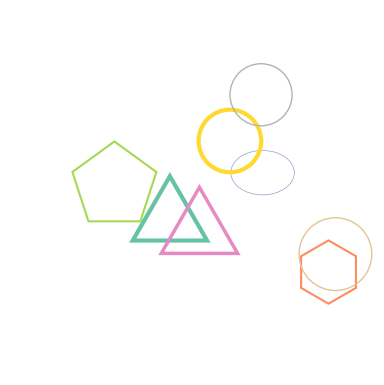[{"shape": "triangle", "thickness": 3, "radius": 0.56, "center": [0.441, 0.431]}, {"shape": "hexagon", "thickness": 1.5, "radius": 0.41, "center": [0.853, 0.293]}, {"shape": "oval", "thickness": 0.5, "radius": 0.41, "center": [0.682, 0.552]}, {"shape": "triangle", "thickness": 2.5, "radius": 0.57, "center": [0.518, 0.399]}, {"shape": "pentagon", "thickness": 1.5, "radius": 0.57, "center": [0.297, 0.518]}, {"shape": "circle", "thickness": 3, "radius": 0.41, "center": [0.597, 0.634]}, {"shape": "circle", "thickness": 1, "radius": 0.47, "center": [0.871, 0.34]}, {"shape": "circle", "thickness": 1, "radius": 0.4, "center": [0.678, 0.754]}]